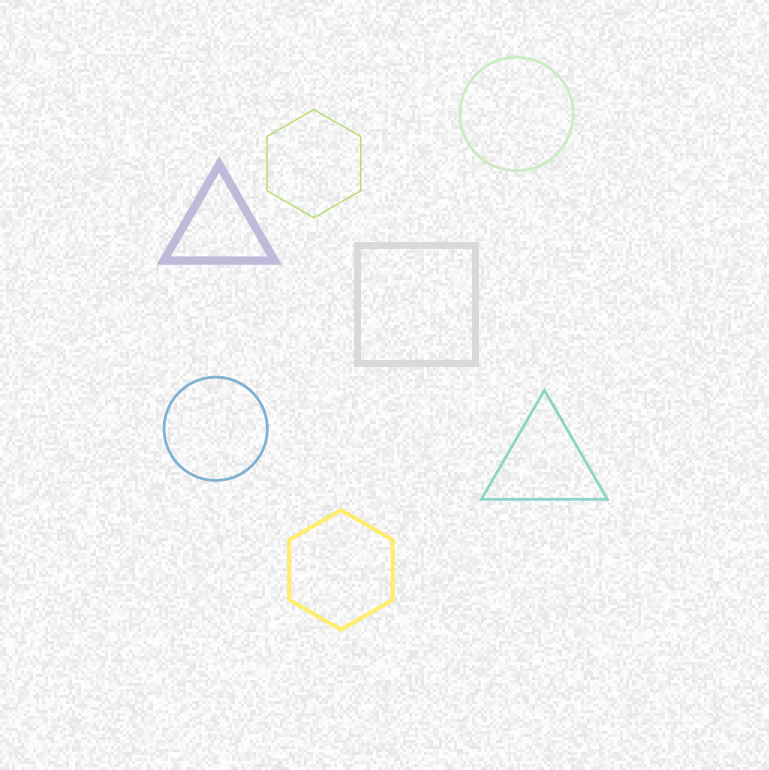[{"shape": "triangle", "thickness": 1, "radius": 0.47, "center": [0.707, 0.399]}, {"shape": "triangle", "thickness": 3, "radius": 0.42, "center": [0.285, 0.703]}, {"shape": "circle", "thickness": 1, "radius": 0.34, "center": [0.28, 0.443]}, {"shape": "hexagon", "thickness": 0.5, "radius": 0.35, "center": [0.408, 0.787]}, {"shape": "square", "thickness": 2.5, "radius": 0.38, "center": [0.54, 0.605]}, {"shape": "circle", "thickness": 1, "radius": 0.37, "center": [0.671, 0.852]}, {"shape": "hexagon", "thickness": 1.5, "radius": 0.39, "center": [0.443, 0.26]}]